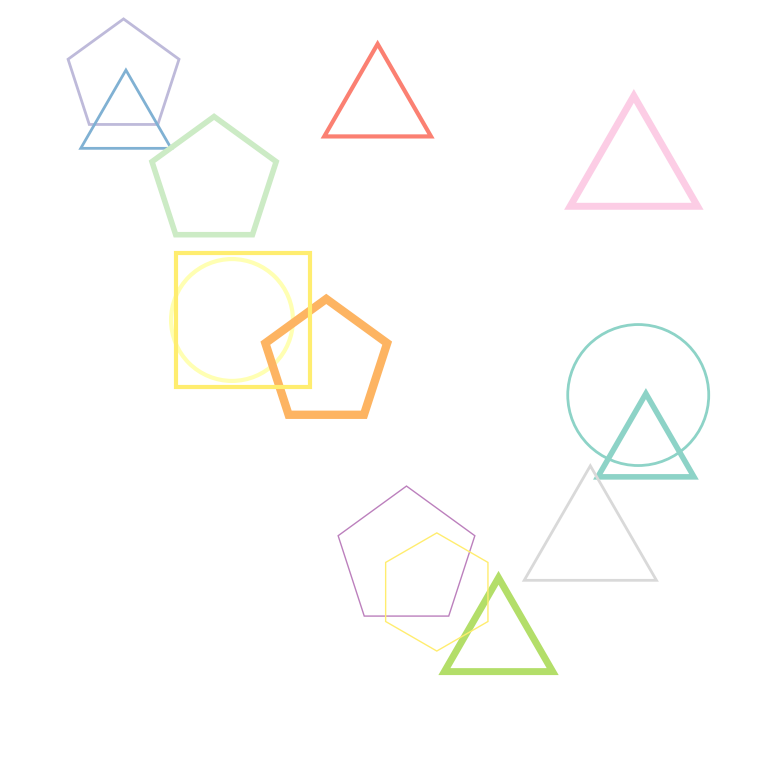[{"shape": "circle", "thickness": 1, "radius": 0.46, "center": [0.829, 0.487]}, {"shape": "triangle", "thickness": 2, "radius": 0.36, "center": [0.839, 0.417]}, {"shape": "circle", "thickness": 1.5, "radius": 0.4, "center": [0.301, 0.584]}, {"shape": "pentagon", "thickness": 1, "radius": 0.38, "center": [0.16, 0.9]}, {"shape": "triangle", "thickness": 1.5, "radius": 0.4, "center": [0.49, 0.863]}, {"shape": "triangle", "thickness": 1, "radius": 0.34, "center": [0.164, 0.841]}, {"shape": "pentagon", "thickness": 3, "radius": 0.42, "center": [0.424, 0.529]}, {"shape": "triangle", "thickness": 2.5, "radius": 0.41, "center": [0.647, 0.168]}, {"shape": "triangle", "thickness": 2.5, "radius": 0.48, "center": [0.823, 0.78]}, {"shape": "triangle", "thickness": 1, "radius": 0.5, "center": [0.767, 0.296]}, {"shape": "pentagon", "thickness": 0.5, "radius": 0.47, "center": [0.528, 0.275]}, {"shape": "pentagon", "thickness": 2, "radius": 0.42, "center": [0.278, 0.764]}, {"shape": "hexagon", "thickness": 0.5, "radius": 0.38, "center": [0.567, 0.231]}, {"shape": "square", "thickness": 1.5, "radius": 0.44, "center": [0.315, 0.585]}]